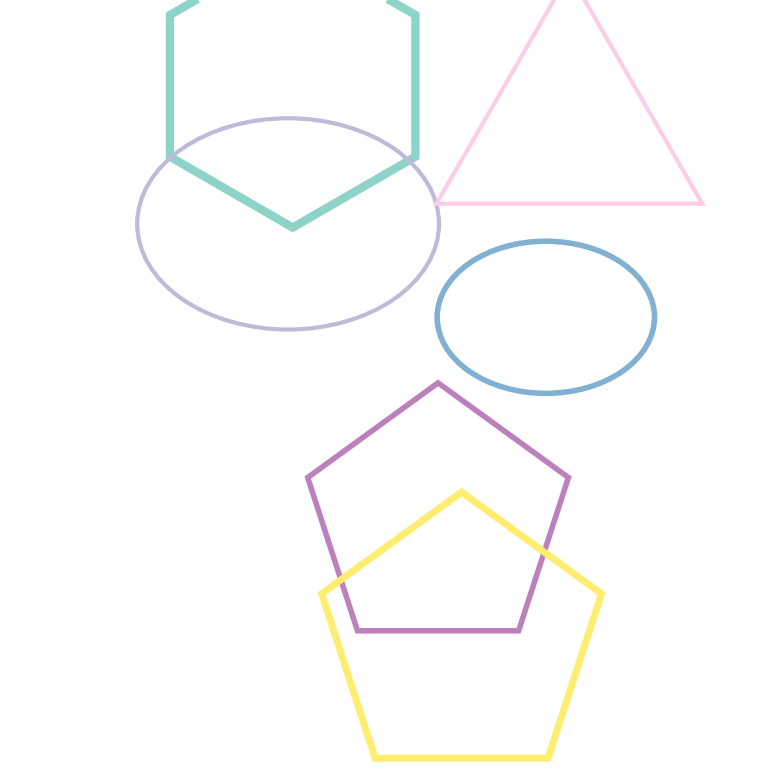[{"shape": "hexagon", "thickness": 3, "radius": 0.92, "center": [0.38, 0.889]}, {"shape": "oval", "thickness": 1.5, "radius": 0.98, "center": [0.374, 0.709]}, {"shape": "oval", "thickness": 2, "radius": 0.71, "center": [0.709, 0.588]}, {"shape": "triangle", "thickness": 1.5, "radius": 1.0, "center": [0.739, 0.835]}, {"shape": "pentagon", "thickness": 2, "radius": 0.89, "center": [0.569, 0.325]}, {"shape": "pentagon", "thickness": 2.5, "radius": 0.96, "center": [0.599, 0.17]}]